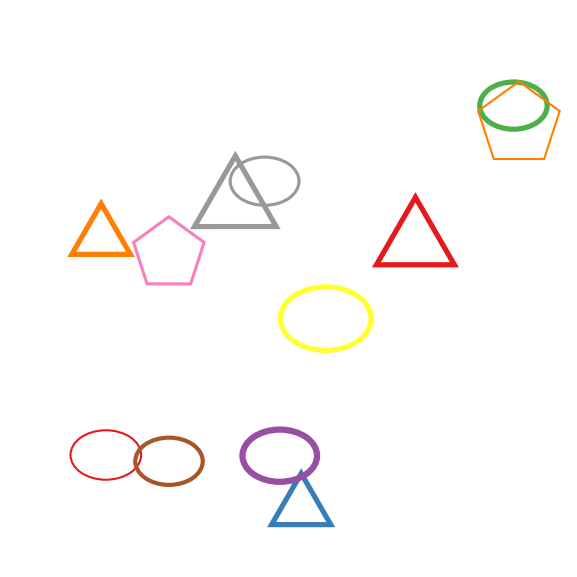[{"shape": "triangle", "thickness": 2.5, "radius": 0.39, "center": [0.719, 0.58]}, {"shape": "oval", "thickness": 1, "radius": 0.31, "center": [0.183, 0.211]}, {"shape": "triangle", "thickness": 2.5, "radius": 0.3, "center": [0.522, 0.12]}, {"shape": "oval", "thickness": 2.5, "radius": 0.29, "center": [0.889, 0.816]}, {"shape": "oval", "thickness": 3, "radius": 0.32, "center": [0.484, 0.21]}, {"shape": "pentagon", "thickness": 1, "radius": 0.37, "center": [0.899, 0.784]}, {"shape": "triangle", "thickness": 2.5, "radius": 0.29, "center": [0.175, 0.588]}, {"shape": "oval", "thickness": 2.5, "radius": 0.39, "center": [0.564, 0.447]}, {"shape": "oval", "thickness": 2, "radius": 0.29, "center": [0.293, 0.2]}, {"shape": "pentagon", "thickness": 1.5, "radius": 0.32, "center": [0.292, 0.56]}, {"shape": "oval", "thickness": 1.5, "radius": 0.3, "center": [0.458, 0.685]}, {"shape": "triangle", "thickness": 2.5, "radius": 0.41, "center": [0.408, 0.648]}]